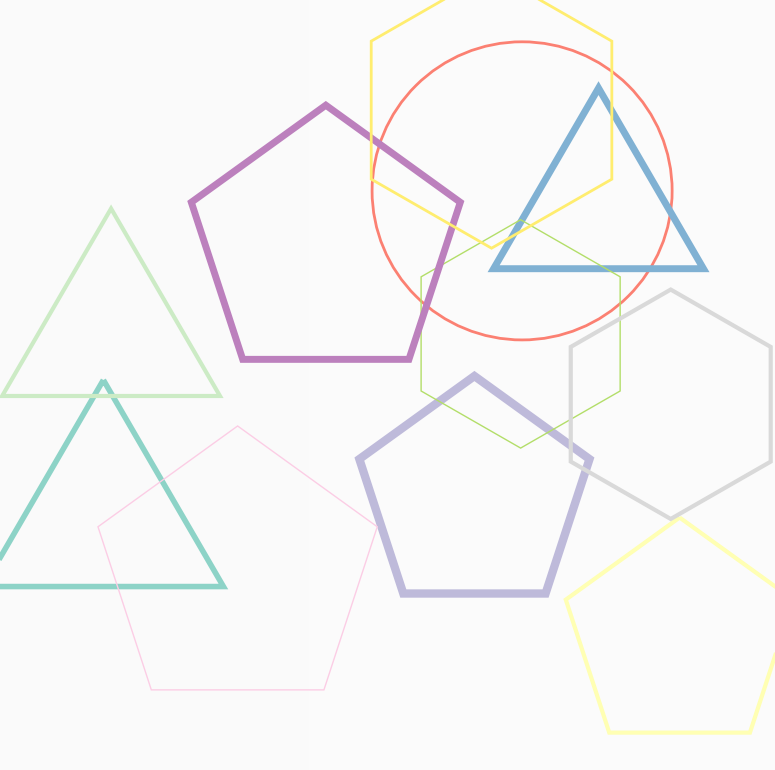[{"shape": "triangle", "thickness": 2, "radius": 0.89, "center": [0.133, 0.328]}, {"shape": "pentagon", "thickness": 1.5, "radius": 0.77, "center": [0.877, 0.173]}, {"shape": "pentagon", "thickness": 3, "radius": 0.78, "center": [0.612, 0.356]}, {"shape": "circle", "thickness": 1, "radius": 0.97, "center": [0.674, 0.752]}, {"shape": "triangle", "thickness": 2.5, "radius": 0.78, "center": [0.772, 0.729]}, {"shape": "hexagon", "thickness": 0.5, "radius": 0.74, "center": [0.672, 0.566]}, {"shape": "pentagon", "thickness": 0.5, "radius": 0.95, "center": [0.307, 0.257]}, {"shape": "hexagon", "thickness": 1.5, "radius": 0.74, "center": [0.865, 0.475]}, {"shape": "pentagon", "thickness": 2.5, "radius": 0.91, "center": [0.42, 0.681]}, {"shape": "triangle", "thickness": 1.5, "radius": 0.81, "center": [0.143, 0.567]}, {"shape": "hexagon", "thickness": 1, "radius": 0.9, "center": [0.634, 0.857]}]